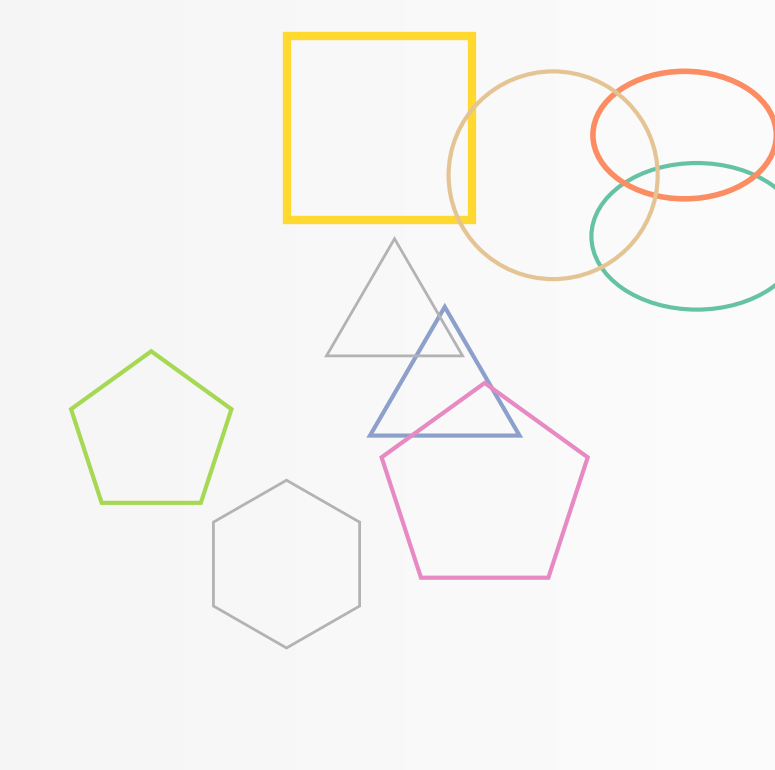[{"shape": "oval", "thickness": 1.5, "radius": 0.68, "center": [0.899, 0.693]}, {"shape": "oval", "thickness": 2, "radius": 0.59, "center": [0.883, 0.825]}, {"shape": "triangle", "thickness": 1.5, "radius": 0.56, "center": [0.574, 0.49]}, {"shape": "pentagon", "thickness": 1.5, "radius": 0.7, "center": [0.625, 0.363]}, {"shape": "pentagon", "thickness": 1.5, "radius": 0.54, "center": [0.195, 0.435]}, {"shape": "square", "thickness": 3, "radius": 0.6, "center": [0.49, 0.834]}, {"shape": "circle", "thickness": 1.5, "radius": 0.67, "center": [0.714, 0.772]}, {"shape": "triangle", "thickness": 1, "radius": 0.51, "center": [0.509, 0.589]}, {"shape": "hexagon", "thickness": 1, "radius": 0.54, "center": [0.37, 0.267]}]